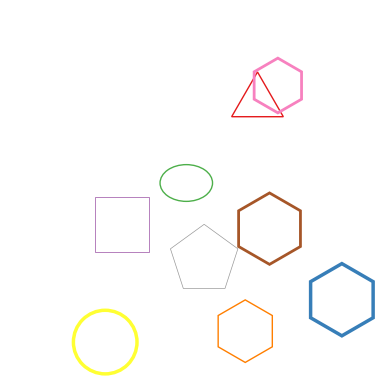[{"shape": "triangle", "thickness": 1, "radius": 0.39, "center": [0.669, 0.736]}, {"shape": "hexagon", "thickness": 2.5, "radius": 0.47, "center": [0.888, 0.222]}, {"shape": "oval", "thickness": 1, "radius": 0.34, "center": [0.484, 0.525]}, {"shape": "square", "thickness": 0.5, "radius": 0.35, "center": [0.317, 0.417]}, {"shape": "hexagon", "thickness": 1, "radius": 0.41, "center": [0.637, 0.14]}, {"shape": "circle", "thickness": 2.5, "radius": 0.41, "center": [0.273, 0.111]}, {"shape": "hexagon", "thickness": 2, "radius": 0.46, "center": [0.7, 0.406]}, {"shape": "hexagon", "thickness": 2, "radius": 0.36, "center": [0.722, 0.778]}, {"shape": "pentagon", "thickness": 0.5, "radius": 0.46, "center": [0.53, 0.325]}]